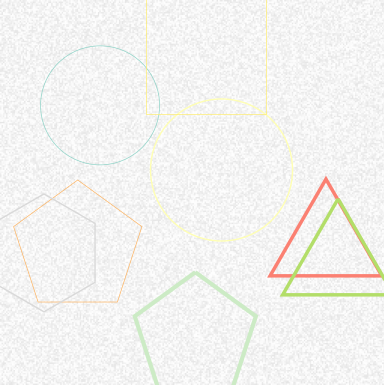[{"shape": "circle", "thickness": 0.5, "radius": 0.77, "center": [0.26, 0.726]}, {"shape": "circle", "thickness": 1, "radius": 0.92, "center": [0.575, 0.558]}, {"shape": "triangle", "thickness": 2.5, "radius": 0.84, "center": [0.847, 0.367]}, {"shape": "pentagon", "thickness": 0.5, "radius": 0.88, "center": [0.202, 0.357]}, {"shape": "triangle", "thickness": 2.5, "radius": 0.83, "center": [0.878, 0.317]}, {"shape": "hexagon", "thickness": 1, "radius": 0.77, "center": [0.114, 0.343]}, {"shape": "pentagon", "thickness": 3, "radius": 0.83, "center": [0.507, 0.127]}, {"shape": "square", "thickness": 0.5, "radius": 0.78, "center": [0.536, 0.86]}]